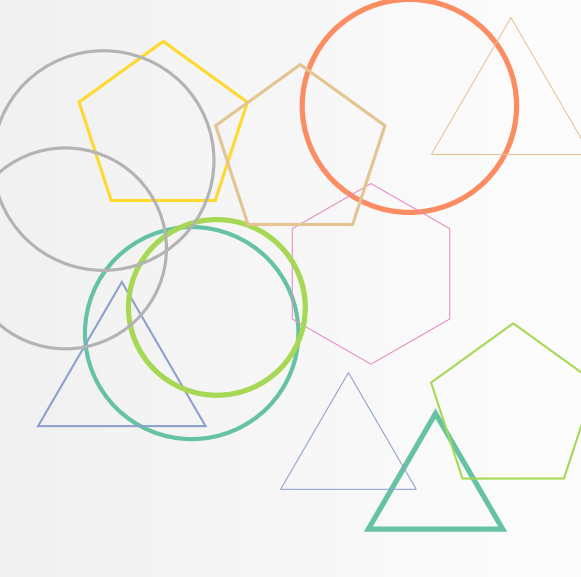[{"shape": "triangle", "thickness": 2.5, "radius": 0.67, "center": [0.749, 0.15]}, {"shape": "circle", "thickness": 2, "radius": 0.92, "center": [0.33, 0.422]}, {"shape": "circle", "thickness": 2.5, "radius": 0.92, "center": [0.704, 0.816]}, {"shape": "triangle", "thickness": 1, "radius": 0.83, "center": [0.21, 0.344]}, {"shape": "triangle", "thickness": 0.5, "radius": 0.67, "center": [0.599, 0.219]}, {"shape": "hexagon", "thickness": 0.5, "radius": 0.78, "center": [0.638, 0.525]}, {"shape": "pentagon", "thickness": 1, "radius": 0.74, "center": [0.883, 0.291]}, {"shape": "circle", "thickness": 2.5, "radius": 0.76, "center": [0.373, 0.467]}, {"shape": "pentagon", "thickness": 1.5, "radius": 0.76, "center": [0.281, 0.775]}, {"shape": "pentagon", "thickness": 1.5, "radius": 0.77, "center": [0.517, 0.734]}, {"shape": "triangle", "thickness": 0.5, "radius": 0.79, "center": [0.879, 0.811]}, {"shape": "circle", "thickness": 1.5, "radius": 0.95, "center": [0.178, 0.721]}, {"shape": "circle", "thickness": 1.5, "radius": 0.87, "center": [0.112, 0.569]}]